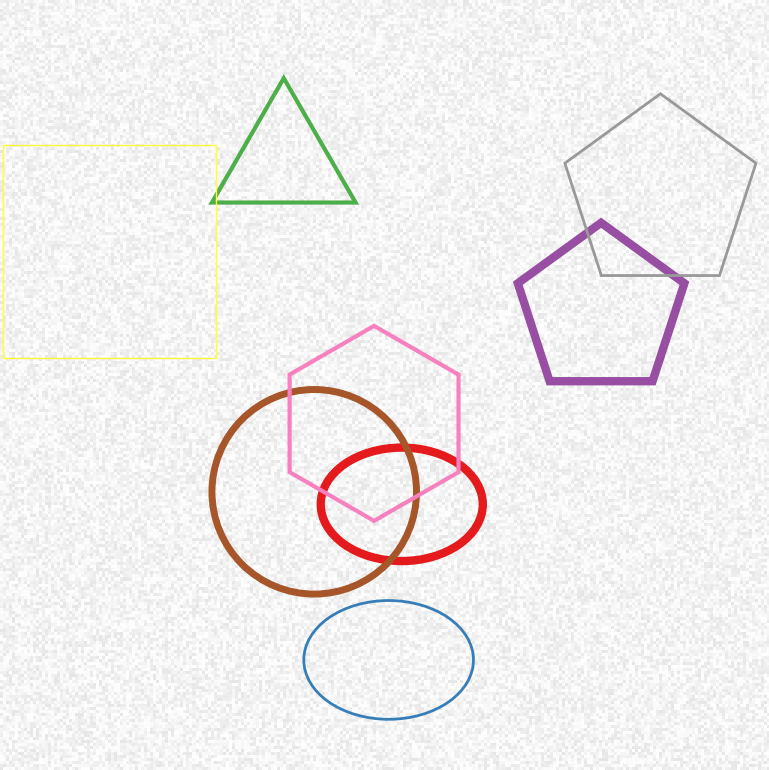[{"shape": "oval", "thickness": 3, "radius": 0.53, "center": [0.522, 0.345]}, {"shape": "oval", "thickness": 1, "radius": 0.55, "center": [0.505, 0.143]}, {"shape": "triangle", "thickness": 1.5, "radius": 0.54, "center": [0.369, 0.791]}, {"shape": "pentagon", "thickness": 3, "radius": 0.57, "center": [0.781, 0.597]}, {"shape": "square", "thickness": 0.5, "radius": 0.69, "center": [0.142, 0.673]}, {"shape": "circle", "thickness": 2.5, "radius": 0.66, "center": [0.408, 0.361]}, {"shape": "hexagon", "thickness": 1.5, "radius": 0.63, "center": [0.486, 0.45]}, {"shape": "pentagon", "thickness": 1, "radius": 0.65, "center": [0.858, 0.748]}]